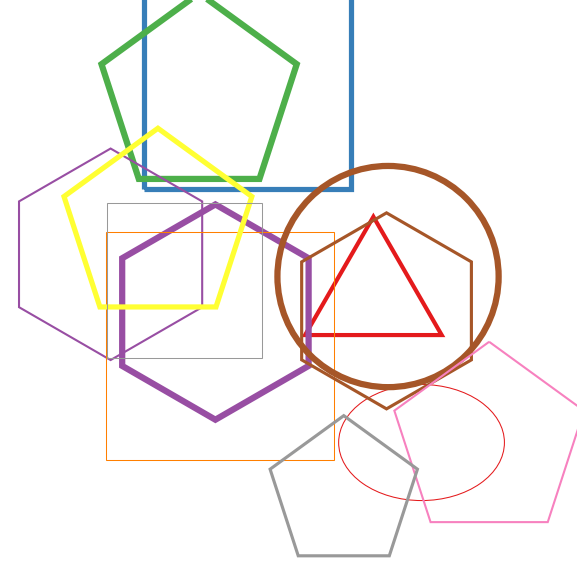[{"shape": "oval", "thickness": 0.5, "radius": 0.72, "center": [0.73, 0.233]}, {"shape": "triangle", "thickness": 2, "radius": 0.68, "center": [0.647, 0.487]}, {"shape": "square", "thickness": 2.5, "radius": 0.9, "center": [0.429, 0.852]}, {"shape": "pentagon", "thickness": 3, "radius": 0.89, "center": [0.345, 0.833]}, {"shape": "hexagon", "thickness": 3, "radius": 0.93, "center": [0.373, 0.459]}, {"shape": "hexagon", "thickness": 1, "radius": 0.92, "center": [0.192, 0.559]}, {"shape": "square", "thickness": 0.5, "radius": 0.99, "center": [0.381, 0.4]}, {"shape": "pentagon", "thickness": 2.5, "radius": 0.86, "center": [0.273, 0.606]}, {"shape": "circle", "thickness": 3, "radius": 0.96, "center": [0.672, 0.52]}, {"shape": "hexagon", "thickness": 1.5, "radius": 0.85, "center": [0.669, 0.461]}, {"shape": "pentagon", "thickness": 1, "radius": 0.86, "center": [0.847, 0.235]}, {"shape": "square", "thickness": 0.5, "radius": 0.67, "center": [0.32, 0.514]}, {"shape": "pentagon", "thickness": 1.5, "radius": 0.67, "center": [0.595, 0.145]}]